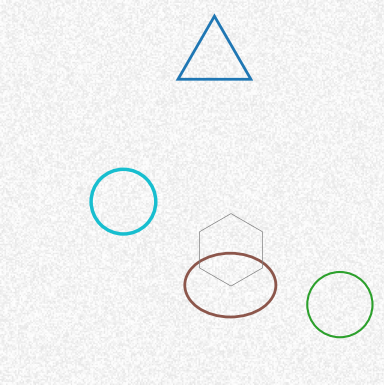[{"shape": "triangle", "thickness": 2, "radius": 0.55, "center": [0.557, 0.849]}, {"shape": "circle", "thickness": 1.5, "radius": 0.42, "center": [0.883, 0.209]}, {"shape": "oval", "thickness": 2, "radius": 0.59, "center": [0.598, 0.259]}, {"shape": "hexagon", "thickness": 0.5, "radius": 0.47, "center": [0.6, 0.351]}, {"shape": "circle", "thickness": 2.5, "radius": 0.42, "center": [0.321, 0.476]}]